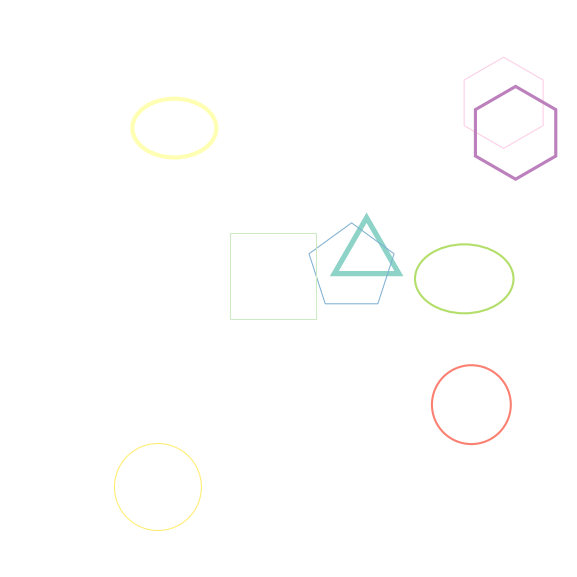[{"shape": "triangle", "thickness": 2.5, "radius": 0.32, "center": [0.635, 0.558]}, {"shape": "oval", "thickness": 2, "radius": 0.36, "center": [0.302, 0.777]}, {"shape": "circle", "thickness": 1, "radius": 0.34, "center": [0.816, 0.298]}, {"shape": "pentagon", "thickness": 0.5, "radius": 0.39, "center": [0.609, 0.536]}, {"shape": "oval", "thickness": 1, "radius": 0.43, "center": [0.804, 0.516]}, {"shape": "hexagon", "thickness": 0.5, "radius": 0.39, "center": [0.872, 0.821]}, {"shape": "hexagon", "thickness": 1.5, "radius": 0.4, "center": [0.893, 0.769]}, {"shape": "square", "thickness": 0.5, "radius": 0.37, "center": [0.473, 0.522]}, {"shape": "circle", "thickness": 0.5, "radius": 0.38, "center": [0.273, 0.156]}]